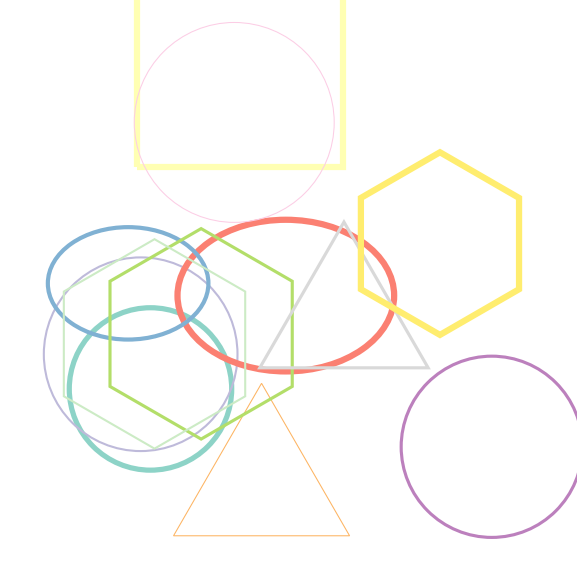[{"shape": "circle", "thickness": 2.5, "radius": 0.7, "center": [0.261, 0.326]}, {"shape": "square", "thickness": 3, "radius": 0.89, "center": [0.415, 0.888]}, {"shape": "circle", "thickness": 1, "radius": 0.84, "center": [0.244, 0.386]}, {"shape": "oval", "thickness": 3, "radius": 0.94, "center": [0.495, 0.487]}, {"shape": "oval", "thickness": 2, "radius": 0.7, "center": [0.222, 0.508]}, {"shape": "triangle", "thickness": 0.5, "radius": 0.88, "center": [0.453, 0.159]}, {"shape": "hexagon", "thickness": 1.5, "radius": 0.91, "center": [0.348, 0.421]}, {"shape": "circle", "thickness": 0.5, "radius": 0.87, "center": [0.406, 0.787]}, {"shape": "triangle", "thickness": 1.5, "radius": 0.84, "center": [0.596, 0.446]}, {"shape": "circle", "thickness": 1.5, "radius": 0.78, "center": [0.852, 0.225]}, {"shape": "hexagon", "thickness": 1, "radius": 0.91, "center": [0.268, 0.404]}, {"shape": "hexagon", "thickness": 3, "radius": 0.79, "center": [0.762, 0.577]}]